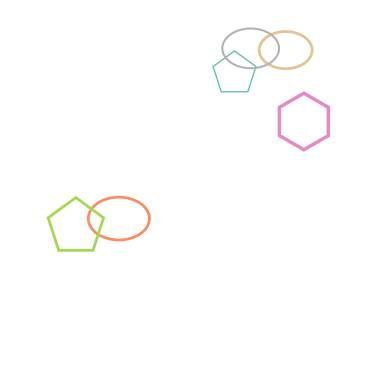[{"shape": "pentagon", "thickness": 1, "radius": 0.29, "center": [0.609, 0.809]}, {"shape": "oval", "thickness": 2, "radius": 0.4, "center": [0.309, 0.432]}, {"shape": "hexagon", "thickness": 2.5, "radius": 0.37, "center": [0.789, 0.685]}, {"shape": "pentagon", "thickness": 2, "radius": 0.38, "center": [0.197, 0.411]}, {"shape": "oval", "thickness": 2, "radius": 0.34, "center": [0.742, 0.87]}, {"shape": "oval", "thickness": 1.5, "radius": 0.37, "center": [0.651, 0.874]}]